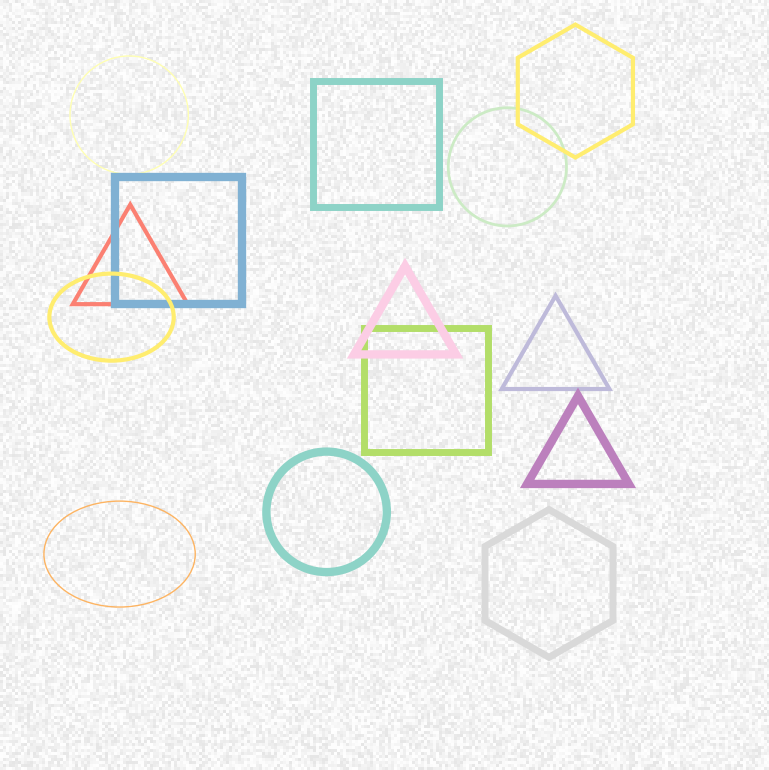[{"shape": "square", "thickness": 2.5, "radius": 0.41, "center": [0.488, 0.813]}, {"shape": "circle", "thickness": 3, "radius": 0.39, "center": [0.424, 0.335]}, {"shape": "circle", "thickness": 0.5, "radius": 0.38, "center": [0.168, 0.85]}, {"shape": "triangle", "thickness": 1.5, "radius": 0.4, "center": [0.722, 0.535]}, {"shape": "triangle", "thickness": 1.5, "radius": 0.43, "center": [0.169, 0.648]}, {"shape": "square", "thickness": 3, "radius": 0.41, "center": [0.232, 0.688]}, {"shape": "oval", "thickness": 0.5, "radius": 0.49, "center": [0.155, 0.28]}, {"shape": "square", "thickness": 2.5, "radius": 0.4, "center": [0.553, 0.494]}, {"shape": "triangle", "thickness": 3, "radius": 0.38, "center": [0.526, 0.578]}, {"shape": "hexagon", "thickness": 2.5, "radius": 0.48, "center": [0.713, 0.242]}, {"shape": "triangle", "thickness": 3, "radius": 0.38, "center": [0.751, 0.41]}, {"shape": "circle", "thickness": 1, "radius": 0.38, "center": [0.659, 0.783]}, {"shape": "hexagon", "thickness": 1.5, "radius": 0.43, "center": [0.747, 0.882]}, {"shape": "oval", "thickness": 1.5, "radius": 0.4, "center": [0.145, 0.588]}]